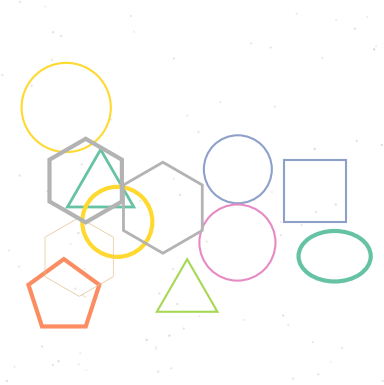[{"shape": "oval", "thickness": 3, "radius": 0.47, "center": [0.869, 0.334]}, {"shape": "triangle", "thickness": 2, "radius": 0.5, "center": [0.261, 0.512]}, {"shape": "pentagon", "thickness": 3, "radius": 0.48, "center": [0.166, 0.23]}, {"shape": "square", "thickness": 1.5, "radius": 0.4, "center": [0.818, 0.504]}, {"shape": "circle", "thickness": 1.5, "radius": 0.44, "center": [0.618, 0.56]}, {"shape": "circle", "thickness": 1.5, "radius": 0.49, "center": [0.617, 0.37]}, {"shape": "triangle", "thickness": 1.5, "radius": 0.45, "center": [0.486, 0.236]}, {"shape": "circle", "thickness": 3, "radius": 0.46, "center": [0.305, 0.424]}, {"shape": "circle", "thickness": 1.5, "radius": 0.58, "center": [0.172, 0.721]}, {"shape": "hexagon", "thickness": 0.5, "radius": 0.51, "center": [0.206, 0.333]}, {"shape": "hexagon", "thickness": 3, "radius": 0.54, "center": [0.223, 0.531]}, {"shape": "hexagon", "thickness": 2, "radius": 0.59, "center": [0.423, 0.46]}]